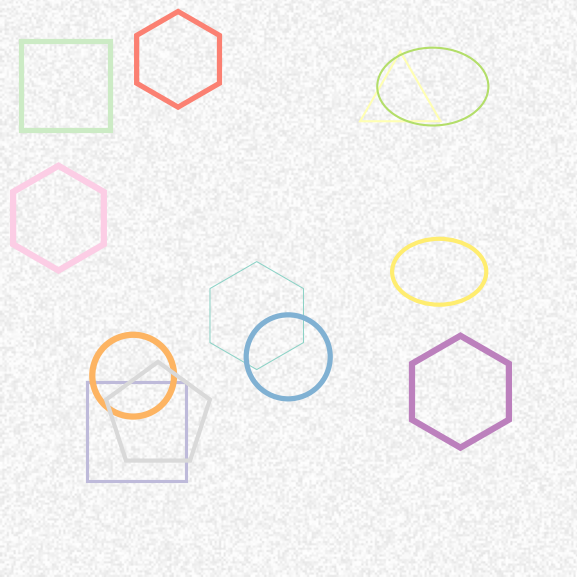[{"shape": "hexagon", "thickness": 0.5, "radius": 0.47, "center": [0.445, 0.453]}, {"shape": "triangle", "thickness": 1, "radius": 0.4, "center": [0.693, 0.829]}, {"shape": "square", "thickness": 1.5, "radius": 0.43, "center": [0.236, 0.252]}, {"shape": "hexagon", "thickness": 2.5, "radius": 0.41, "center": [0.308, 0.896]}, {"shape": "circle", "thickness": 2.5, "radius": 0.36, "center": [0.499, 0.381]}, {"shape": "circle", "thickness": 3, "radius": 0.35, "center": [0.231, 0.349]}, {"shape": "oval", "thickness": 1, "radius": 0.48, "center": [0.749, 0.849]}, {"shape": "hexagon", "thickness": 3, "radius": 0.45, "center": [0.101, 0.621]}, {"shape": "pentagon", "thickness": 2, "radius": 0.47, "center": [0.274, 0.278]}, {"shape": "hexagon", "thickness": 3, "radius": 0.48, "center": [0.797, 0.321]}, {"shape": "square", "thickness": 2.5, "radius": 0.38, "center": [0.113, 0.851]}, {"shape": "oval", "thickness": 2, "radius": 0.41, "center": [0.76, 0.529]}]